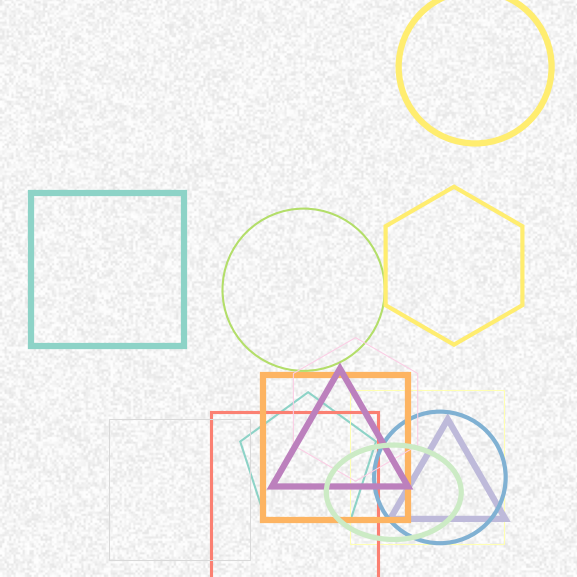[{"shape": "pentagon", "thickness": 1, "radius": 0.62, "center": [0.534, 0.196]}, {"shape": "square", "thickness": 3, "radius": 0.66, "center": [0.186, 0.532]}, {"shape": "square", "thickness": 0.5, "radius": 0.67, "center": [0.739, 0.19]}, {"shape": "triangle", "thickness": 3, "radius": 0.58, "center": [0.775, 0.158]}, {"shape": "square", "thickness": 1.5, "radius": 0.72, "center": [0.51, 0.141]}, {"shape": "circle", "thickness": 2, "radius": 0.57, "center": [0.762, 0.172]}, {"shape": "square", "thickness": 3, "radius": 0.63, "center": [0.581, 0.224]}, {"shape": "circle", "thickness": 1, "radius": 0.7, "center": [0.526, 0.497]}, {"shape": "hexagon", "thickness": 0.5, "radius": 0.62, "center": [0.616, 0.29]}, {"shape": "square", "thickness": 0.5, "radius": 0.61, "center": [0.31, 0.152]}, {"shape": "triangle", "thickness": 3, "radius": 0.68, "center": [0.589, 0.225]}, {"shape": "oval", "thickness": 2.5, "radius": 0.58, "center": [0.682, 0.147]}, {"shape": "circle", "thickness": 3, "radius": 0.66, "center": [0.823, 0.883]}, {"shape": "hexagon", "thickness": 2, "radius": 0.68, "center": [0.786, 0.539]}]